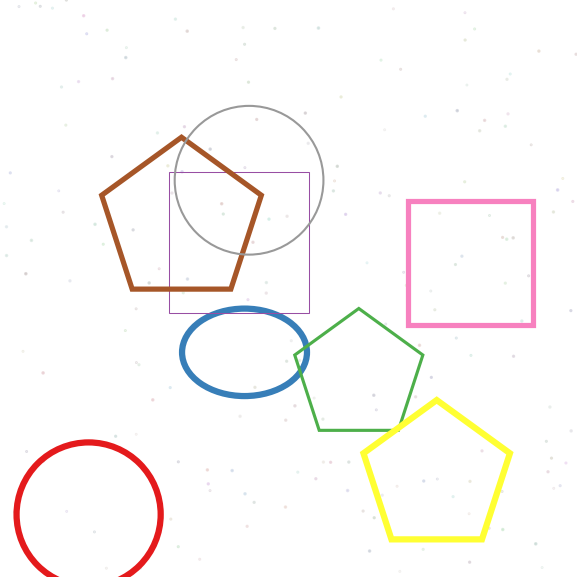[{"shape": "circle", "thickness": 3, "radius": 0.62, "center": [0.153, 0.108]}, {"shape": "oval", "thickness": 3, "radius": 0.54, "center": [0.423, 0.389]}, {"shape": "pentagon", "thickness": 1.5, "radius": 0.58, "center": [0.621, 0.348]}, {"shape": "square", "thickness": 0.5, "radius": 0.61, "center": [0.413, 0.579]}, {"shape": "pentagon", "thickness": 3, "radius": 0.67, "center": [0.756, 0.173]}, {"shape": "pentagon", "thickness": 2.5, "radius": 0.73, "center": [0.314, 0.616]}, {"shape": "square", "thickness": 2.5, "radius": 0.54, "center": [0.814, 0.543]}, {"shape": "circle", "thickness": 1, "radius": 0.64, "center": [0.431, 0.687]}]